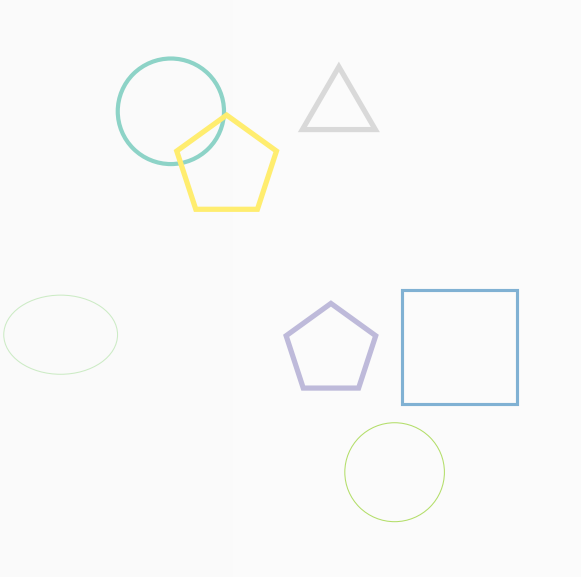[{"shape": "circle", "thickness": 2, "radius": 0.46, "center": [0.294, 0.806]}, {"shape": "pentagon", "thickness": 2.5, "radius": 0.41, "center": [0.569, 0.393]}, {"shape": "square", "thickness": 1.5, "radius": 0.49, "center": [0.79, 0.398]}, {"shape": "circle", "thickness": 0.5, "radius": 0.43, "center": [0.679, 0.181]}, {"shape": "triangle", "thickness": 2.5, "radius": 0.36, "center": [0.583, 0.811]}, {"shape": "oval", "thickness": 0.5, "radius": 0.49, "center": [0.104, 0.42]}, {"shape": "pentagon", "thickness": 2.5, "radius": 0.45, "center": [0.39, 0.71]}]